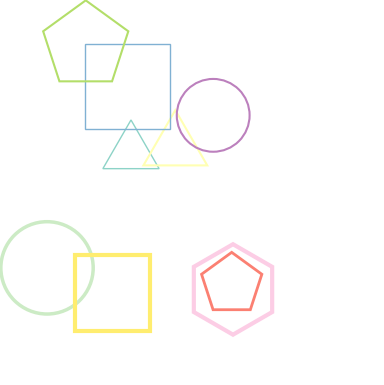[{"shape": "triangle", "thickness": 1, "radius": 0.42, "center": [0.34, 0.604]}, {"shape": "triangle", "thickness": 1.5, "radius": 0.48, "center": [0.455, 0.618]}, {"shape": "pentagon", "thickness": 2, "radius": 0.41, "center": [0.602, 0.262]}, {"shape": "square", "thickness": 1, "radius": 0.55, "center": [0.33, 0.776]}, {"shape": "pentagon", "thickness": 1.5, "radius": 0.58, "center": [0.223, 0.883]}, {"shape": "hexagon", "thickness": 3, "radius": 0.59, "center": [0.605, 0.248]}, {"shape": "circle", "thickness": 1.5, "radius": 0.47, "center": [0.554, 0.7]}, {"shape": "circle", "thickness": 2.5, "radius": 0.6, "center": [0.122, 0.304]}, {"shape": "square", "thickness": 3, "radius": 0.49, "center": [0.292, 0.239]}]